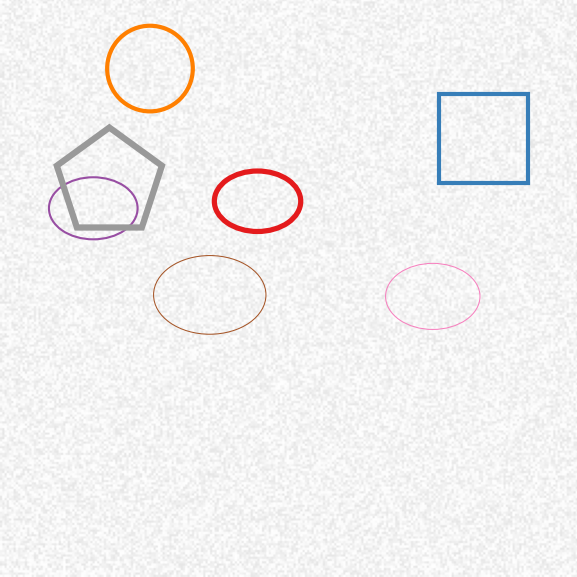[{"shape": "oval", "thickness": 2.5, "radius": 0.37, "center": [0.446, 0.651]}, {"shape": "square", "thickness": 2, "radius": 0.38, "center": [0.837, 0.759]}, {"shape": "oval", "thickness": 1, "radius": 0.38, "center": [0.161, 0.638]}, {"shape": "circle", "thickness": 2, "radius": 0.37, "center": [0.26, 0.88]}, {"shape": "oval", "thickness": 0.5, "radius": 0.49, "center": [0.363, 0.488]}, {"shape": "oval", "thickness": 0.5, "radius": 0.41, "center": [0.749, 0.486]}, {"shape": "pentagon", "thickness": 3, "radius": 0.48, "center": [0.189, 0.683]}]